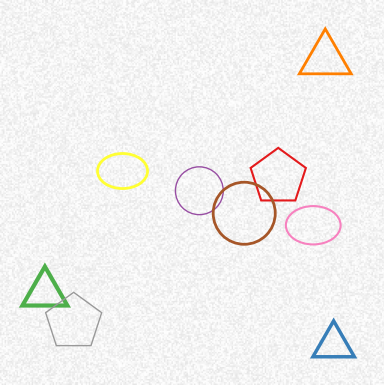[{"shape": "pentagon", "thickness": 1.5, "radius": 0.38, "center": [0.723, 0.54]}, {"shape": "triangle", "thickness": 2.5, "radius": 0.31, "center": [0.867, 0.104]}, {"shape": "triangle", "thickness": 3, "radius": 0.34, "center": [0.117, 0.24]}, {"shape": "circle", "thickness": 1, "radius": 0.31, "center": [0.518, 0.505]}, {"shape": "triangle", "thickness": 2, "radius": 0.39, "center": [0.845, 0.847]}, {"shape": "oval", "thickness": 2, "radius": 0.32, "center": [0.318, 0.556]}, {"shape": "circle", "thickness": 2, "radius": 0.4, "center": [0.634, 0.446]}, {"shape": "oval", "thickness": 1.5, "radius": 0.36, "center": [0.814, 0.415]}, {"shape": "pentagon", "thickness": 1, "radius": 0.38, "center": [0.191, 0.164]}]